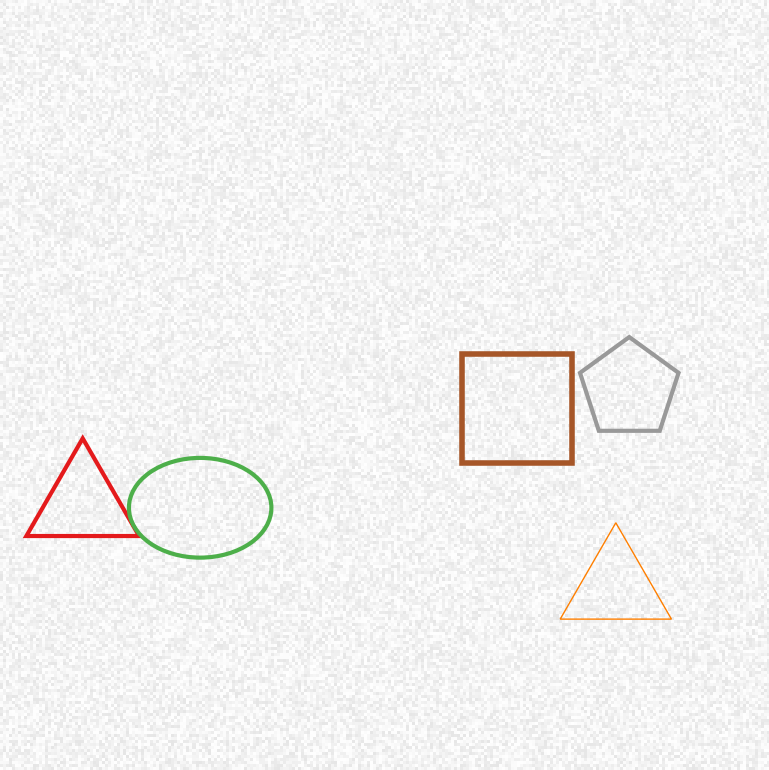[{"shape": "triangle", "thickness": 1.5, "radius": 0.42, "center": [0.107, 0.346]}, {"shape": "oval", "thickness": 1.5, "radius": 0.46, "center": [0.26, 0.341]}, {"shape": "triangle", "thickness": 0.5, "radius": 0.42, "center": [0.8, 0.238]}, {"shape": "square", "thickness": 2, "radius": 0.36, "center": [0.671, 0.469]}, {"shape": "pentagon", "thickness": 1.5, "radius": 0.34, "center": [0.817, 0.495]}]